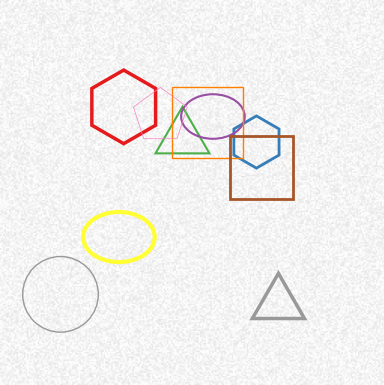[{"shape": "hexagon", "thickness": 2.5, "radius": 0.48, "center": [0.321, 0.722]}, {"shape": "hexagon", "thickness": 2, "radius": 0.34, "center": [0.666, 0.631]}, {"shape": "triangle", "thickness": 1.5, "radius": 0.4, "center": [0.474, 0.642]}, {"shape": "oval", "thickness": 1.5, "radius": 0.41, "center": [0.553, 0.697]}, {"shape": "square", "thickness": 1, "radius": 0.46, "center": [0.539, 0.682]}, {"shape": "oval", "thickness": 3, "radius": 0.46, "center": [0.309, 0.384]}, {"shape": "square", "thickness": 2, "radius": 0.41, "center": [0.68, 0.565]}, {"shape": "pentagon", "thickness": 0.5, "radius": 0.37, "center": [0.416, 0.699]}, {"shape": "circle", "thickness": 1, "radius": 0.49, "center": [0.157, 0.235]}, {"shape": "triangle", "thickness": 2.5, "radius": 0.39, "center": [0.723, 0.212]}]